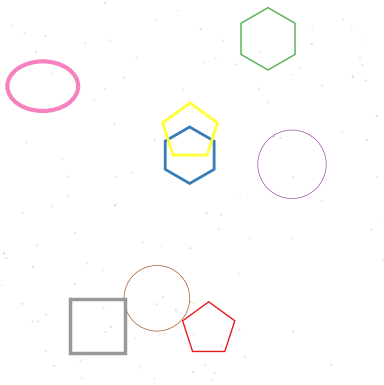[{"shape": "pentagon", "thickness": 1, "radius": 0.36, "center": [0.542, 0.145]}, {"shape": "hexagon", "thickness": 2, "radius": 0.37, "center": [0.493, 0.597]}, {"shape": "hexagon", "thickness": 1, "radius": 0.4, "center": [0.696, 0.899]}, {"shape": "circle", "thickness": 0.5, "radius": 0.44, "center": [0.758, 0.573]}, {"shape": "pentagon", "thickness": 2, "radius": 0.37, "center": [0.494, 0.658]}, {"shape": "circle", "thickness": 0.5, "radius": 0.43, "center": [0.408, 0.225]}, {"shape": "oval", "thickness": 3, "radius": 0.46, "center": [0.111, 0.776]}, {"shape": "square", "thickness": 2.5, "radius": 0.35, "center": [0.253, 0.153]}]